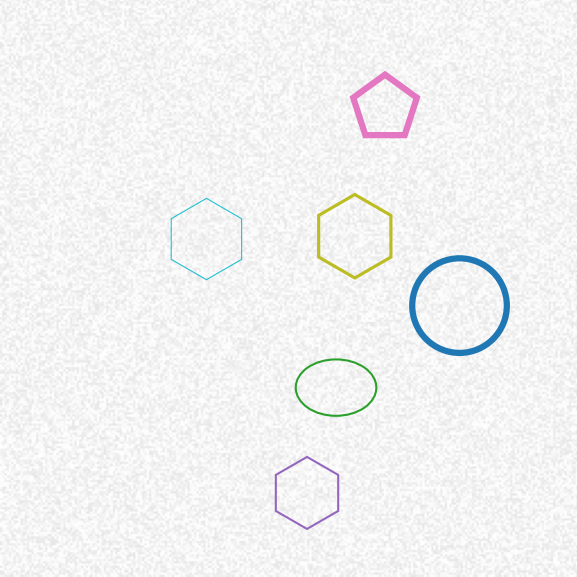[{"shape": "circle", "thickness": 3, "radius": 0.41, "center": [0.796, 0.47]}, {"shape": "oval", "thickness": 1, "radius": 0.35, "center": [0.582, 0.328]}, {"shape": "hexagon", "thickness": 1, "radius": 0.31, "center": [0.532, 0.146]}, {"shape": "pentagon", "thickness": 3, "radius": 0.29, "center": [0.667, 0.812]}, {"shape": "hexagon", "thickness": 1.5, "radius": 0.36, "center": [0.614, 0.59]}, {"shape": "hexagon", "thickness": 0.5, "radius": 0.35, "center": [0.357, 0.585]}]